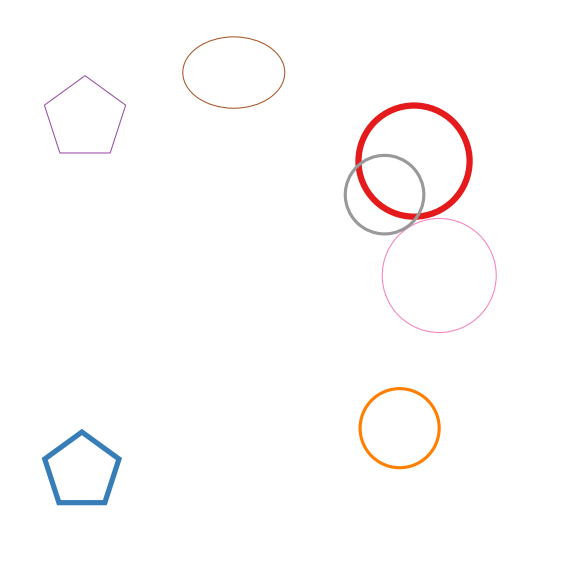[{"shape": "circle", "thickness": 3, "radius": 0.48, "center": [0.717, 0.72]}, {"shape": "pentagon", "thickness": 2.5, "radius": 0.34, "center": [0.142, 0.183]}, {"shape": "pentagon", "thickness": 0.5, "radius": 0.37, "center": [0.147, 0.794]}, {"shape": "circle", "thickness": 1.5, "radius": 0.34, "center": [0.692, 0.258]}, {"shape": "oval", "thickness": 0.5, "radius": 0.44, "center": [0.405, 0.874]}, {"shape": "circle", "thickness": 0.5, "radius": 0.49, "center": [0.761, 0.522]}, {"shape": "circle", "thickness": 1.5, "radius": 0.34, "center": [0.666, 0.662]}]